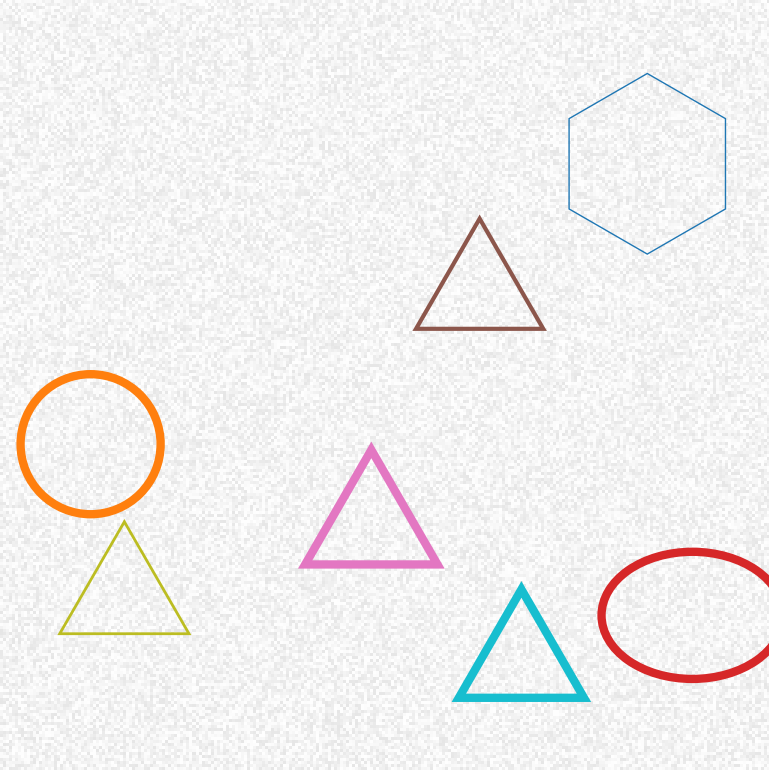[{"shape": "hexagon", "thickness": 0.5, "radius": 0.59, "center": [0.841, 0.787]}, {"shape": "circle", "thickness": 3, "radius": 0.45, "center": [0.118, 0.423]}, {"shape": "oval", "thickness": 3, "radius": 0.59, "center": [0.899, 0.201]}, {"shape": "triangle", "thickness": 1.5, "radius": 0.48, "center": [0.623, 0.621]}, {"shape": "triangle", "thickness": 3, "radius": 0.5, "center": [0.482, 0.317]}, {"shape": "triangle", "thickness": 1, "radius": 0.48, "center": [0.162, 0.225]}, {"shape": "triangle", "thickness": 3, "radius": 0.47, "center": [0.677, 0.141]}]